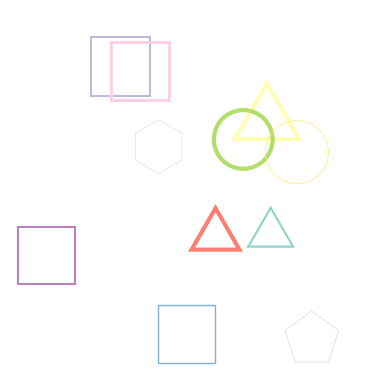[{"shape": "triangle", "thickness": 1.5, "radius": 0.34, "center": [0.703, 0.393]}, {"shape": "triangle", "thickness": 3, "radius": 0.48, "center": [0.693, 0.687]}, {"shape": "square", "thickness": 1.5, "radius": 0.38, "center": [0.312, 0.828]}, {"shape": "triangle", "thickness": 3, "radius": 0.36, "center": [0.56, 0.387]}, {"shape": "square", "thickness": 1, "radius": 0.37, "center": [0.485, 0.132]}, {"shape": "circle", "thickness": 3, "radius": 0.38, "center": [0.632, 0.638]}, {"shape": "square", "thickness": 2, "radius": 0.38, "center": [0.363, 0.816]}, {"shape": "pentagon", "thickness": 0.5, "radius": 0.37, "center": [0.81, 0.119]}, {"shape": "square", "thickness": 1.5, "radius": 0.37, "center": [0.122, 0.335]}, {"shape": "hexagon", "thickness": 0.5, "radius": 0.35, "center": [0.412, 0.619]}, {"shape": "circle", "thickness": 0.5, "radius": 0.41, "center": [0.771, 0.605]}]